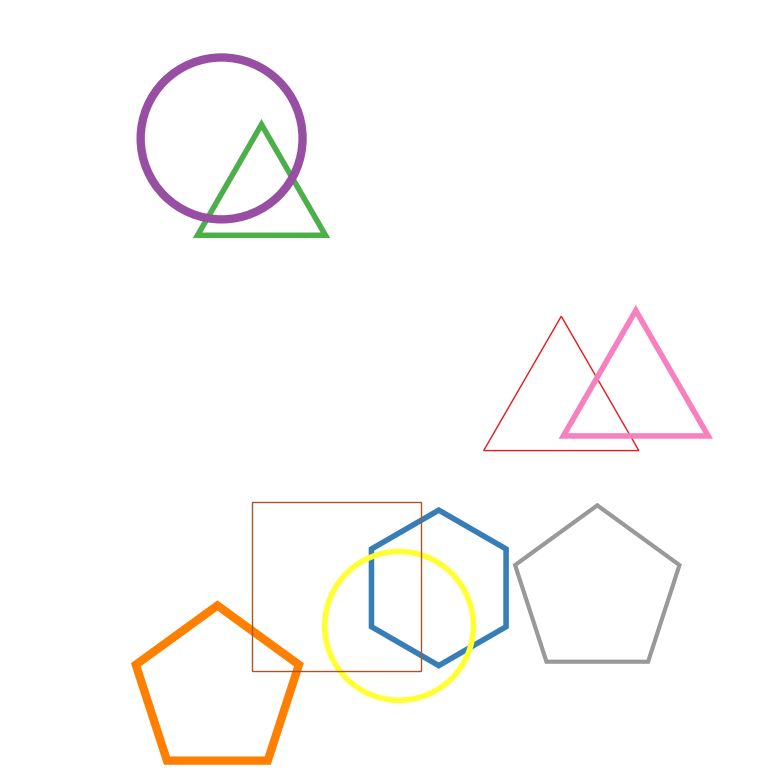[{"shape": "triangle", "thickness": 0.5, "radius": 0.58, "center": [0.729, 0.473]}, {"shape": "hexagon", "thickness": 2, "radius": 0.5, "center": [0.57, 0.237]}, {"shape": "triangle", "thickness": 2, "radius": 0.48, "center": [0.34, 0.742]}, {"shape": "circle", "thickness": 3, "radius": 0.53, "center": [0.288, 0.82]}, {"shape": "pentagon", "thickness": 3, "radius": 0.56, "center": [0.282, 0.102]}, {"shape": "circle", "thickness": 2, "radius": 0.48, "center": [0.518, 0.187]}, {"shape": "square", "thickness": 0.5, "radius": 0.55, "center": [0.437, 0.239]}, {"shape": "triangle", "thickness": 2, "radius": 0.54, "center": [0.826, 0.488]}, {"shape": "pentagon", "thickness": 1.5, "radius": 0.56, "center": [0.776, 0.231]}]